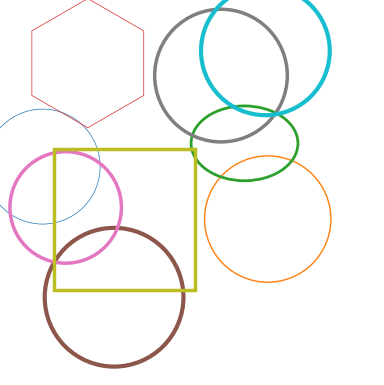[{"shape": "circle", "thickness": 0.5, "radius": 0.75, "center": [0.111, 0.567]}, {"shape": "circle", "thickness": 1, "radius": 0.82, "center": [0.695, 0.431]}, {"shape": "oval", "thickness": 2, "radius": 0.69, "center": [0.635, 0.628]}, {"shape": "hexagon", "thickness": 0.5, "radius": 0.84, "center": [0.228, 0.836]}, {"shape": "circle", "thickness": 3, "radius": 0.9, "center": [0.296, 0.228]}, {"shape": "circle", "thickness": 2.5, "radius": 0.72, "center": [0.171, 0.461]}, {"shape": "circle", "thickness": 2.5, "radius": 0.86, "center": [0.574, 0.804]}, {"shape": "square", "thickness": 2.5, "radius": 0.92, "center": [0.323, 0.43]}, {"shape": "circle", "thickness": 3, "radius": 0.84, "center": [0.689, 0.868]}]